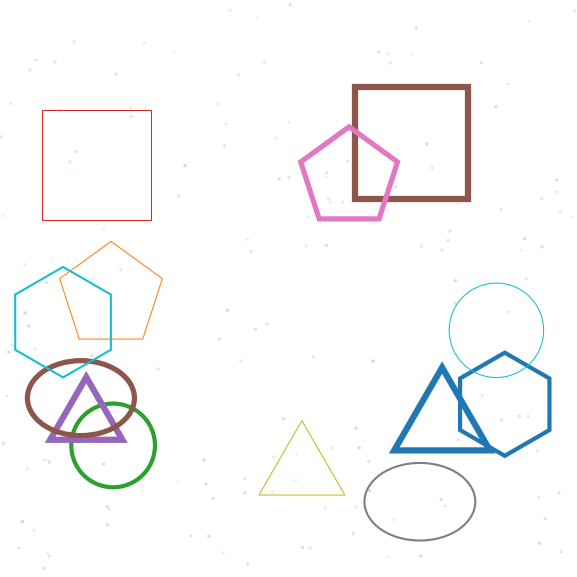[{"shape": "hexagon", "thickness": 2, "radius": 0.45, "center": [0.874, 0.299]}, {"shape": "triangle", "thickness": 3, "radius": 0.48, "center": [0.766, 0.267]}, {"shape": "pentagon", "thickness": 0.5, "radius": 0.47, "center": [0.192, 0.488]}, {"shape": "circle", "thickness": 2, "radius": 0.36, "center": [0.196, 0.228]}, {"shape": "square", "thickness": 0.5, "radius": 0.47, "center": [0.167, 0.713]}, {"shape": "triangle", "thickness": 3, "radius": 0.36, "center": [0.149, 0.274]}, {"shape": "square", "thickness": 3, "radius": 0.49, "center": [0.713, 0.751]}, {"shape": "oval", "thickness": 2.5, "radius": 0.46, "center": [0.14, 0.31]}, {"shape": "pentagon", "thickness": 2.5, "radius": 0.44, "center": [0.605, 0.691]}, {"shape": "oval", "thickness": 1, "radius": 0.48, "center": [0.727, 0.13]}, {"shape": "triangle", "thickness": 0.5, "radius": 0.43, "center": [0.523, 0.185]}, {"shape": "circle", "thickness": 0.5, "radius": 0.41, "center": [0.86, 0.427]}, {"shape": "hexagon", "thickness": 1, "radius": 0.48, "center": [0.109, 0.441]}]